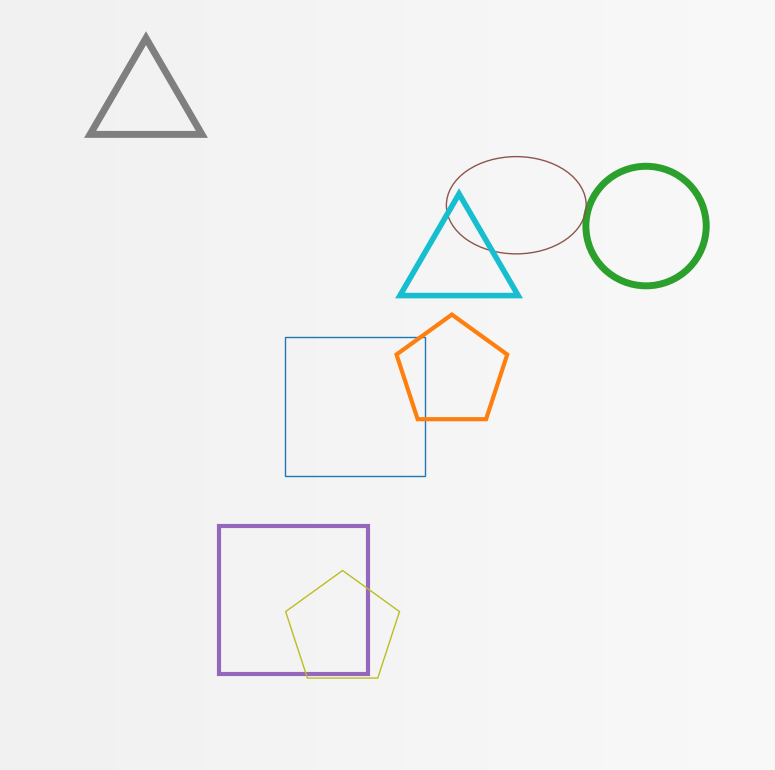[{"shape": "square", "thickness": 0.5, "radius": 0.45, "center": [0.458, 0.472]}, {"shape": "pentagon", "thickness": 1.5, "radius": 0.38, "center": [0.583, 0.516]}, {"shape": "circle", "thickness": 2.5, "radius": 0.39, "center": [0.834, 0.706]}, {"shape": "square", "thickness": 1.5, "radius": 0.48, "center": [0.379, 0.221]}, {"shape": "oval", "thickness": 0.5, "radius": 0.45, "center": [0.666, 0.733]}, {"shape": "triangle", "thickness": 2.5, "radius": 0.42, "center": [0.188, 0.867]}, {"shape": "pentagon", "thickness": 0.5, "radius": 0.39, "center": [0.442, 0.182]}, {"shape": "triangle", "thickness": 2, "radius": 0.44, "center": [0.592, 0.66]}]